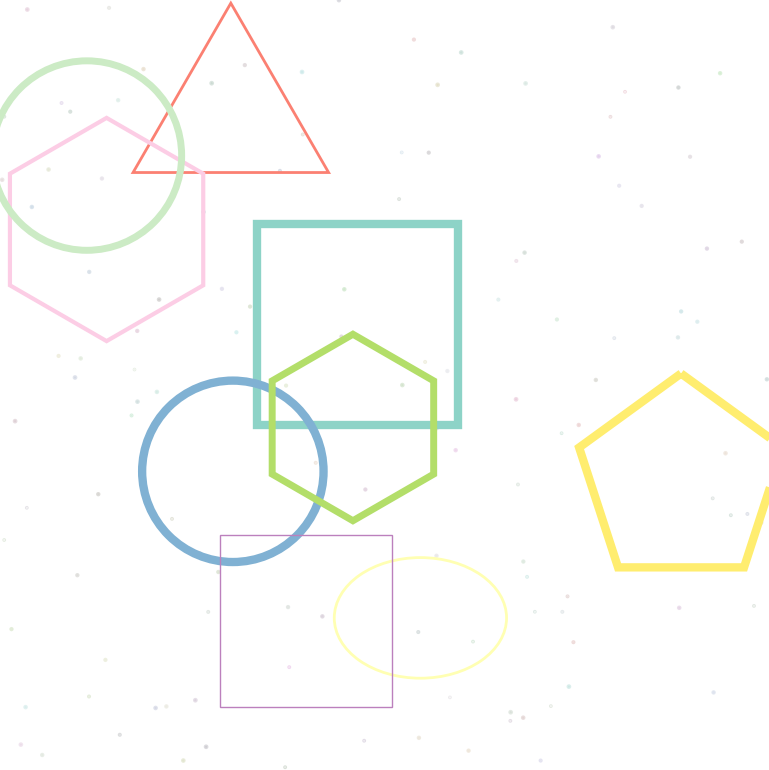[{"shape": "square", "thickness": 3, "radius": 0.65, "center": [0.464, 0.578]}, {"shape": "oval", "thickness": 1, "radius": 0.56, "center": [0.546, 0.198]}, {"shape": "triangle", "thickness": 1, "radius": 0.73, "center": [0.3, 0.849]}, {"shape": "circle", "thickness": 3, "radius": 0.59, "center": [0.302, 0.388]}, {"shape": "hexagon", "thickness": 2.5, "radius": 0.61, "center": [0.458, 0.445]}, {"shape": "hexagon", "thickness": 1.5, "radius": 0.72, "center": [0.138, 0.702]}, {"shape": "square", "thickness": 0.5, "radius": 0.56, "center": [0.397, 0.194]}, {"shape": "circle", "thickness": 2.5, "radius": 0.62, "center": [0.113, 0.798]}, {"shape": "pentagon", "thickness": 3, "radius": 0.7, "center": [0.884, 0.376]}]